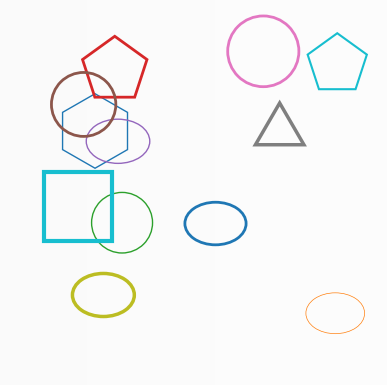[{"shape": "oval", "thickness": 2, "radius": 0.39, "center": [0.556, 0.419]}, {"shape": "hexagon", "thickness": 1, "radius": 0.48, "center": [0.245, 0.66]}, {"shape": "oval", "thickness": 0.5, "radius": 0.38, "center": [0.865, 0.186]}, {"shape": "circle", "thickness": 1, "radius": 0.39, "center": [0.315, 0.422]}, {"shape": "pentagon", "thickness": 2, "radius": 0.44, "center": [0.296, 0.818]}, {"shape": "oval", "thickness": 1, "radius": 0.41, "center": [0.305, 0.633]}, {"shape": "circle", "thickness": 2, "radius": 0.42, "center": [0.216, 0.729]}, {"shape": "circle", "thickness": 2, "radius": 0.46, "center": [0.679, 0.867]}, {"shape": "triangle", "thickness": 2.5, "radius": 0.36, "center": [0.722, 0.66]}, {"shape": "oval", "thickness": 2.5, "radius": 0.4, "center": [0.267, 0.234]}, {"shape": "square", "thickness": 3, "radius": 0.44, "center": [0.201, 0.464]}, {"shape": "pentagon", "thickness": 1.5, "radius": 0.4, "center": [0.87, 0.833]}]